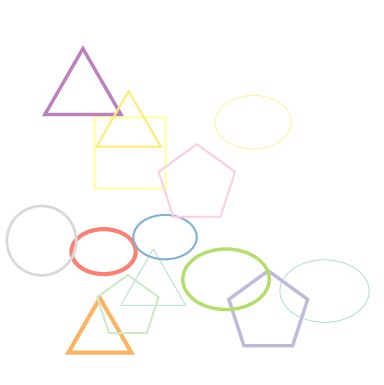[{"shape": "triangle", "thickness": 0.5, "radius": 0.49, "center": [0.398, 0.256]}, {"shape": "oval", "thickness": 0.5, "radius": 0.58, "center": [0.843, 0.244]}, {"shape": "square", "thickness": 2, "radius": 0.46, "center": [0.337, 0.603]}, {"shape": "pentagon", "thickness": 2.5, "radius": 0.54, "center": [0.697, 0.189]}, {"shape": "oval", "thickness": 3, "radius": 0.42, "center": [0.269, 0.346]}, {"shape": "oval", "thickness": 1.5, "radius": 0.41, "center": [0.429, 0.384]}, {"shape": "triangle", "thickness": 3, "radius": 0.47, "center": [0.259, 0.131]}, {"shape": "oval", "thickness": 2.5, "radius": 0.56, "center": [0.587, 0.275]}, {"shape": "pentagon", "thickness": 1.5, "radius": 0.52, "center": [0.511, 0.521]}, {"shape": "circle", "thickness": 2, "radius": 0.45, "center": [0.108, 0.375]}, {"shape": "triangle", "thickness": 2.5, "radius": 0.57, "center": [0.215, 0.76]}, {"shape": "pentagon", "thickness": 1.5, "radius": 0.42, "center": [0.332, 0.202]}, {"shape": "oval", "thickness": 0.5, "radius": 0.5, "center": [0.658, 0.683]}, {"shape": "triangle", "thickness": 1.5, "radius": 0.48, "center": [0.334, 0.667]}]